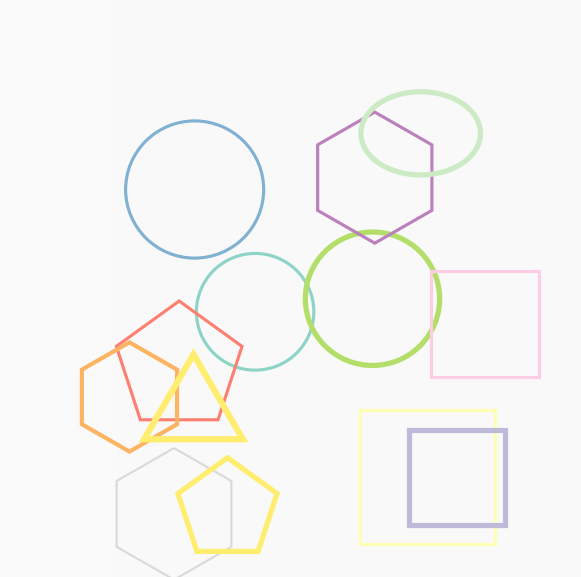[{"shape": "circle", "thickness": 1.5, "radius": 0.51, "center": [0.439, 0.459]}, {"shape": "square", "thickness": 1.5, "radius": 0.58, "center": [0.736, 0.173]}, {"shape": "square", "thickness": 2.5, "radius": 0.41, "center": [0.787, 0.173]}, {"shape": "pentagon", "thickness": 1.5, "radius": 0.57, "center": [0.308, 0.364]}, {"shape": "circle", "thickness": 1.5, "radius": 0.59, "center": [0.335, 0.671]}, {"shape": "hexagon", "thickness": 2, "radius": 0.47, "center": [0.223, 0.312]}, {"shape": "circle", "thickness": 2.5, "radius": 0.58, "center": [0.641, 0.482]}, {"shape": "square", "thickness": 1.5, "radius": 0.46, "center": [0.835, 0.438]}, {"shape": "hexagon", "thickness": 1, "radius": 0.57, "center": [0.299, 0.109]}, {"shape": "hexagon", "thickness": 1.5, "radius": 0.57, "center": [0.645, 0.692]}, {"shape": "oval", "thickness": 2.5, "radius": 0.51, "center": [0.724, 0.768]}, {"shape": "pentagon", "thickness": 2.5, "radius": 0.45, "center": [0.391, 0.117]}, {"shape": "triangle", "thickness": 3, "radius": 0.49, "center": [0.333, 0.288]}]